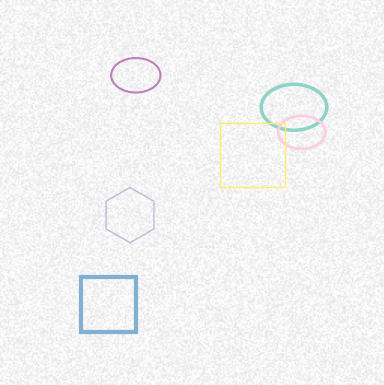[{"shape": "oval", "thickness": 2.5, "radius": 0.43, "center": [0.763, 0.721]}, {"shape": "hexagon", "thickness": 1, "radius": 0.36, "center": [0.338, 0.441]}, {"shape": "square", "thickness": 3, "radius": 0.36, "center": [0.282, 0.209]}, {"shape": "oval", "thickness": 2, "radius": 0.31, "center": [0.784, 0.656]}, {"shape": "oval", "thickness": 1.5, "radius": 0.32, "center": [0.353, 0.805]}, {"shape": "square", "thickness": 1, "radius": 0.42, "center": [0.656, 0.598]}]